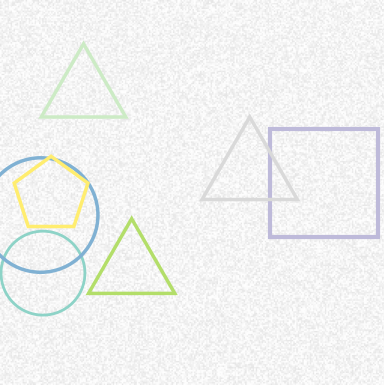[{"shape": "circle", "thickness": 2, "radius": 0.54, "center": [0.112, 0.291]}, {"shape": "square", "thickness": 3, "radius": 0.7, "center": [0.842, 0.525]}, {"shape": "circle", "thickness": 2.5, "radius": 0.74, "center": [0.106, 0.441]}, {"shape": "triangle", "thickness": 2.5, "radius": 0.65, "center": [0.342, 0.303]}, {"shape": "triangle", "thickness": 2.5, "radius": 0.71, "center": [0.649, 0.553]}, {"shape": "triangle", "thickness": 2.5, "radius": 0.63, "center": [0.217, 0.759]}, {"shape": "pentagon", "thickness": 2.5, "radius": 0.5, "center": [0.133, 0.493]}]